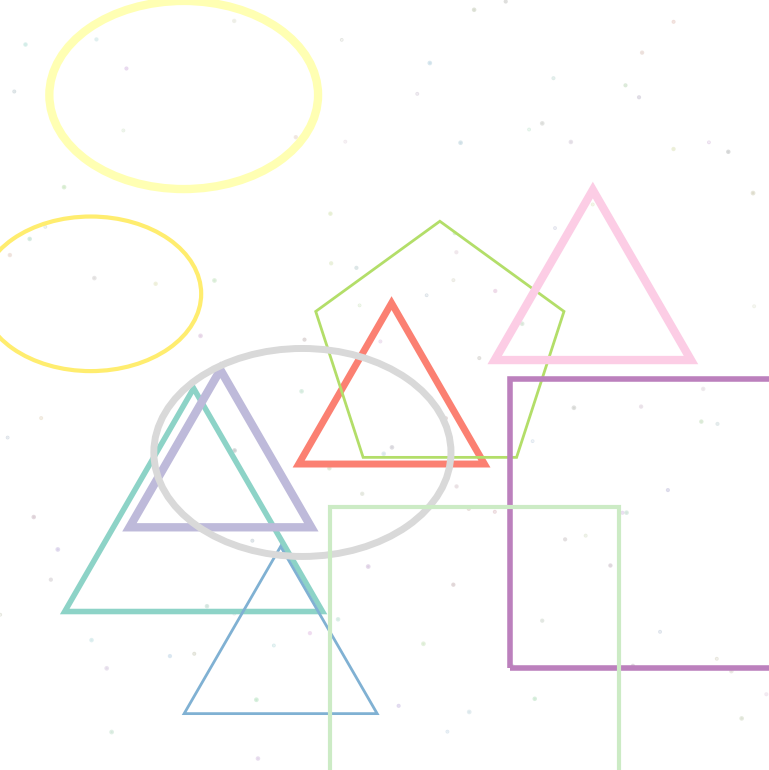[{"shape": "triangle", "thickness": 2, "radius": 0.97, "center": [0.251, 0.302]}, {"shape": "oval", "thickness": 3, "radius": 0.87, "center": [0.239, 0.877]}, {"shape": "triangle", "thickness": 3, "radius": 0.68, "center": [0.286, 0.383]}, {"shape": "triangle", "thickness": 2.5, "radius": 0.7, "center": [0.509, 0.467]}, {"shape": "triangle", "thickness": 1, "radius": 0.72, "center": [0.364, 0.146]}, {"shape": "pentagon", "thickness": 1, "radius": 0.85, "center": [0.571, 0.543]}, {"shape": "triangle", "thickness": 3, "radius": 0.74, "center": [0.77, 0.606]}, {"shape": "oval", "thickness": 2.5, "radius": 0.96, "center": [0.393, 0.412]}, {"shape": "square", "thickness": 2, "radius": 0.94, "center": [0.849, 0.32]}, {"shape": "square", "thickness": 1.5, "radius": 0.94, "center": [0.616, 0.154]}, {"shape": "oval", "thickness": 1.5, "radius": 0.72, "center": [0.118, 0.618]}]